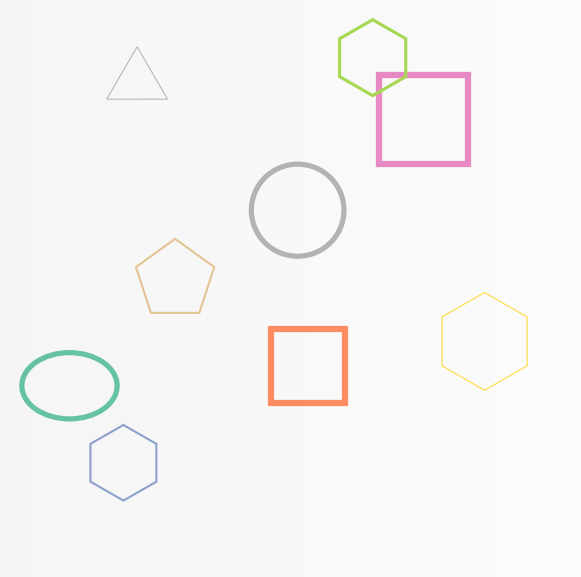[{"shape": "oval", "thickness": 2.5, "radius": 0.41, "center": [0.12, 0.331]}, {"shape": "square", "thickness": 3, "radius": 0.32, "center": [0.53, 0.366]}, {"shape": "hexagon", "thickness": 1, "radius": 0.33, "center": [0.212, 0.198]}, {"shape": "square", "thickness": 3, "radius": 0.38, "center": [0.728, 0.792]}, {"shape": "hexagon", "thickness": 1.5, "radius": 0.33, "center": [0.641, 0.899]}, {"shape": "hexagon", "thickness": 0.5, "radius": 0.42, "center": [0.834, 0.408]}, {"shape": "pentagon", "thickness": 1, "radius": 0.35, "center": [0.301, 0.515]}, {"shape": "circle", "thickness": 2.5, "radius": 0.4, "center": [0.512, 0.635]}, {"shape": "triangle", "thickness": 0.5, "radius": 0.3, "center": [0.236, 0.858]}]